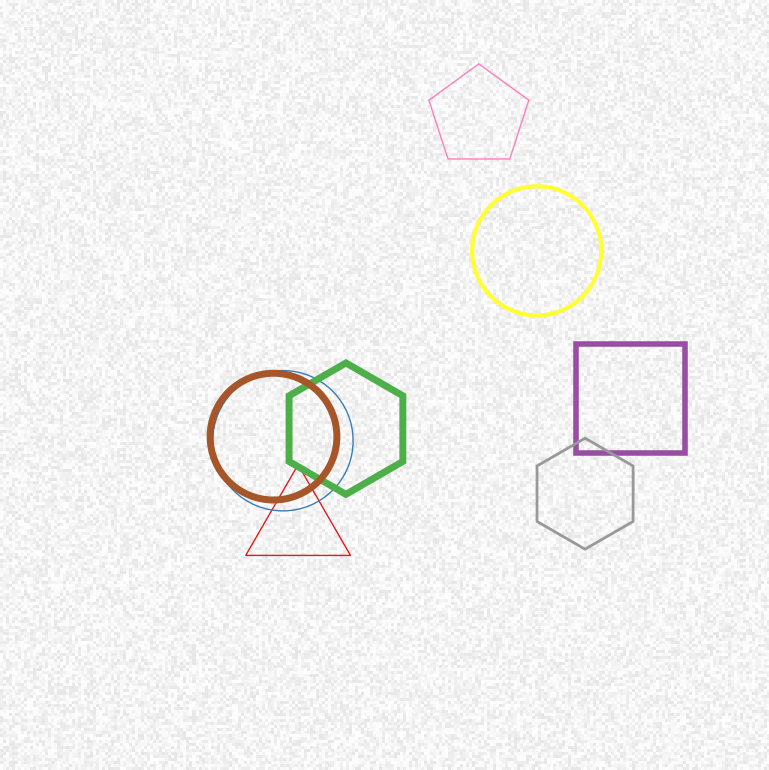[{"shape": "triangle", "thickness": 0.5, "radius": 0.39, "center": [0.387, 0.318]}, {"shape": "circle", "thickness": 0.5, "radius": 0.46, "center": [0.367, 0.428]}, {"shape": "hexagon", "thickness": 2.5, "radius": 0.43, "center": [0.449, 0.443]}, {"shape": "square", "thickness": 2, "radius": 0.35, "center": [0.819, 0.482]}, {"shape": "circle", "thickness": 1.5, "radius": 0.42, "center": [0.697, 0.674]}, {"shape": "circle", "thickness": 2.5, "radius": 0.41, "center": [0.355, 0.433]}, {"shape": "pentagon", "thickness": 0.5, "radius": 0.34, "center": [0.622, 0.849]}, {"shape": "hexagon", "thickness": 1, "radius": 0.36, "center": [0.76, 0.359]}]